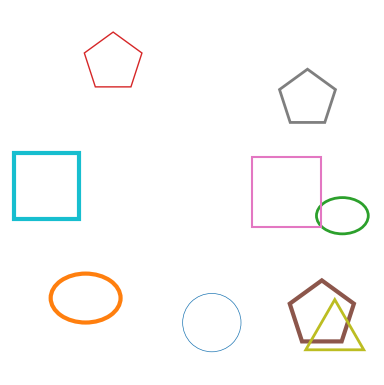[{"shape": "circle", "thickness": 0.5, "radius": 0.38, "center": [0.55, 0.162]}, {"shape": "oval", "thickness": 3, "radius": 0.45, "center": [0.222, 0.226]}, {"shape": "oval", "thickness": 2, "radius": 0.34, "center": [0.889, 0.44]}, {"shape": "pentagon", "thickness": 1, "radius": 0.39, "center": [0.294, 0.838]}, {"shape": "pentagon", "thickness": 3, "radius": 0.44, "center": [0.836, 0.184]}, {"shape": "square", "thickness": 1.5, "radius": 0.45, "center": [0.744, 0.501]}, {"shape": "pentagon", "thickness": 2, "radius": 0.38, "center": [0.799, 0.744]}, {"shape": "triangle", "thickness": 2, "radius": 0.43, "center": [0.87, 0.135]}, {"shape": "square", "thickness": 3, "radius": 0.42, "center": [0.12, 0.516]}]